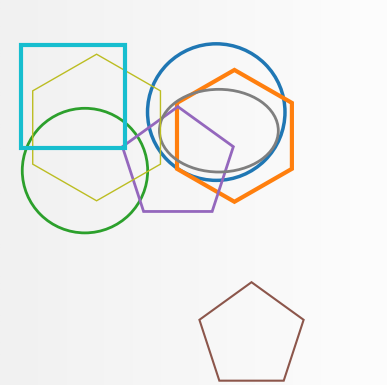[{"shape": "circle", "thickness": 2.5, "radius": 0.89, "center": [0.558, 0.709]}, {"shape": "hexagon", "thickness": 3, "radius": 0.86, "center": [0.605, 0.647]}, {"shape": "circle", "thickness": 2, "radius": 0.81, "center": [0.219, 0.557]}, {"shape": "pentagon", "thickness": 2, "radius": 0.75, "center": [0.459, 0.572]}, {"shape": "pentagon", "thickness": 1.5, "radius": 0.71, "center": [0.649, 0.126]}, {"shape": "oval", "thickness": 2, "radius": 0.77, "center": [0.565, 0.661]}, {"shape": "hexagon", "thickness": 1, "radius": 0.95, "center": [0.249, 0.669]}, {"shape": "square", "thickness": 3, "radius": 0.67, "center": [0.188, 0.751]}]